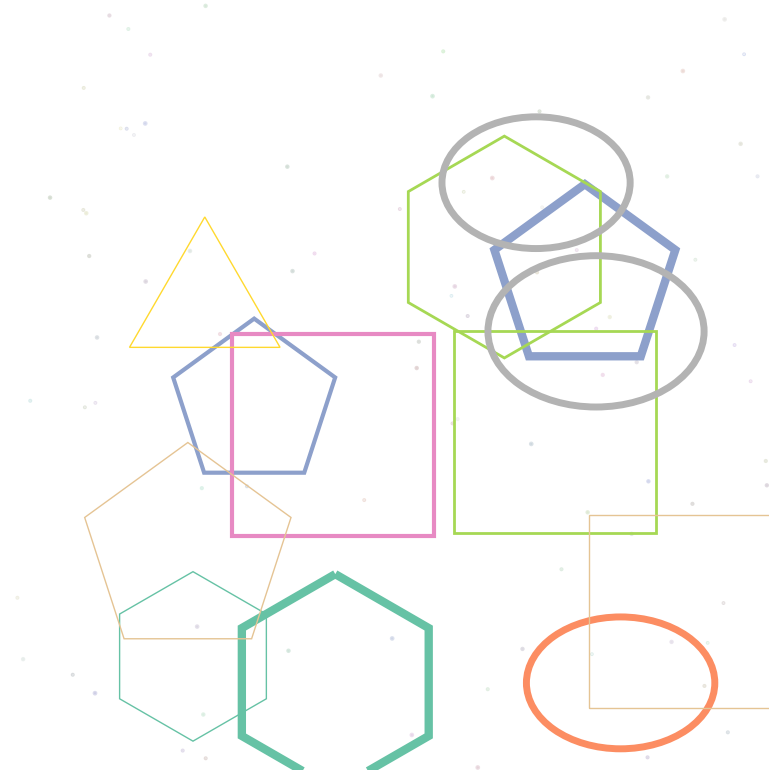[{"shape": "hexagon", "thickness": 3, "radius": 0.7, "center": [0.435, 0.114]}, {"shape": "hexagon", "thickness": 0.5, "radius": 0.55, "center": [0.251, 0.148]}, {"shape": "oval", "thickness": 2.5, "radius": 0.61, "center": [0.806, 0.113]}, {"shape": "pentagon", "thickness": 1.5, "radius": 0.55, "center": [0.33, 0.476]}, {"shape": "pentagon", "thickness": 3, "radius": 0.62, "center": [0.76, 0.637]}, {"shape": "square", "thickness": 1.5, "radius": 0.66, "center": [0.432, 0.435]}, {"shape": "hexagon", "thickness": 1, "radius": 0.72, "center": [0.655, 0.679]}, {"shape": "square", "thickness": 1, "radius": 0.66, "center": [0.721, 0.439]}, {"shape": "triangle", "thickness": 0.5, "radius": 0.56, "center": [0.266, 0.605]}, {"shape": "pentagon", "thickness": 0.5, "radius": 0.7, "center": [0.244, 0.284]}, {"shape": "square", "thickness": 0.5, "radius": 0.63, "center": [0.891, 0.206]}, {"shape": "oval", "thickness": 2.5, "radius": 0.7, "center": [0.774, 0.57]}, {"shape": "oval", "thickness": 2.5, "radius": 0.61, "center": [0.696, 0.763]}]